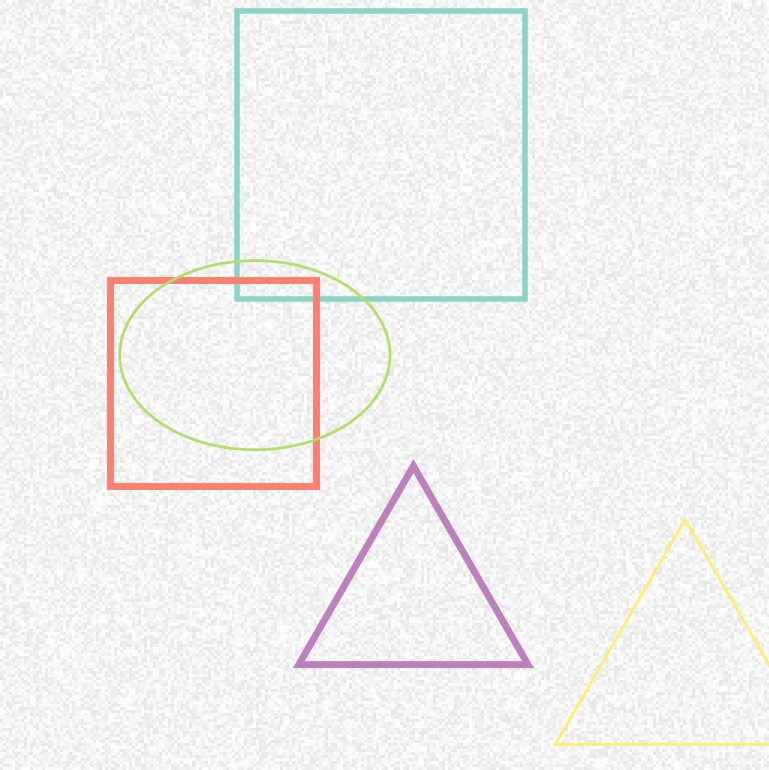[{"shape": "square", "thickness": 2, "radius": 0.94, "center": [0.495, 0.798]}, {"shape": "square", "thickness": 2.5, "radius": 0.67, "center": [0.277, 0.503]}, {"shape": "oval", "thickness": 1, "radius": 0.88, "center": [0.331, 0.539]}, {"shape": "triangle", "thickness": 2.5, "radius": 0.86, "center": [0.537, 0.223]}, {"shape": "triangle", "thickness": 1, "radius": 0.97, "center": [0.89, 0.131]}]